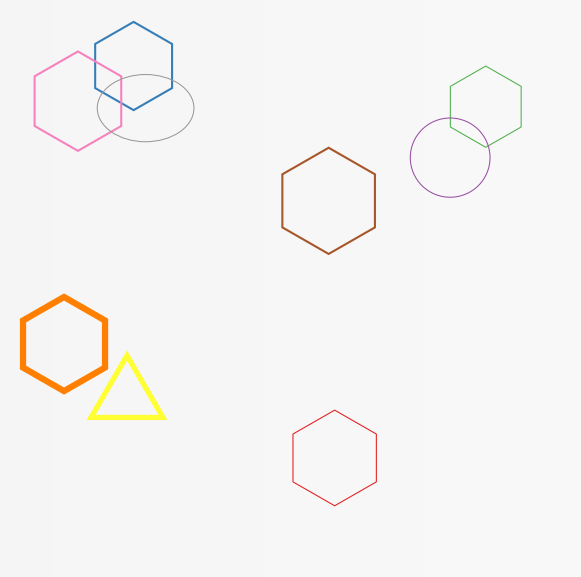[{"shape": "hexagon", "thickness": 0.5, "radius": 0.41, "center": [0.576, 0.206]}, {"shape": "hexagon", "thickness": 1, "radius": 0.38, "center": [0.23, 0.885]}, {"shape": "hexagon", "thickness": 0.5, "radius": 0.35, "center": [0.836, 0.814]}, {"shape": "circle", "thickness": 0.5, "radius": 0.34, "center": [0.774, 0.726]}, {"shape": "hexagon", "thickness": 3, "radius": 0.41, "center": [0.11, 0.403]}, {"shape": "triangle", "thickness": 2.5, "radius": 0.36, "center": [0.219, 0.312]}, {"shape": "hexagon", "thickness": 1, "radius": 0.46, "center": [0.565, 0.651]}, {"shape": "hexagon", "thickness": 1, "radius": 0.43, "center": [0.134, 0.824]}, {"shape": "oval", "thickness": 0.5, "radius": 0.42, "center": [0.25, 0.812]}]